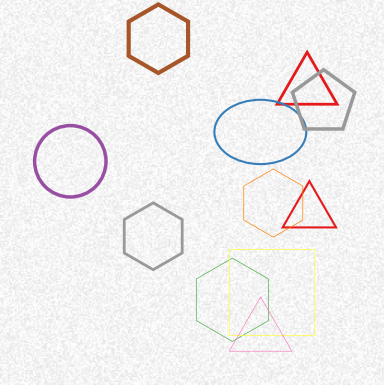[{"shape": "triangle", "thickness": 2, "radius": 0.45, "center": [0.798, 0.774]}, {"shape": "triangle", "thickness": 1.5, "radius": 0.4, "center": [0.804, 0.449]}, {"shape": "oval", "thickness": 1.5, "radius": 0.6, "center": [0.676, 0.657]}, {"shape": "hexagon", "thickness": 0.5, "radius": 0.54, "center": [0.604, 0.221]}, {"shape": "circle", "thickness": 2.5, "radius": 0.46, "center": [0.183, 0.581]}, {"shape": "hexagon", "thickness": 0.5, "radius": 0.44, "center": [0.71, 0.473]}, {"shape": "square", "thickness": 0.5, "radius": 0.56, "center": [0.706, 0.242]}, {"shape": "hexagon", "thickness": 3, "radius": 0.45, "center": [0.411, 0.899]}, {"shape": "triangle", "thickness": 0.5, "radius": 0.47, "center": [0.677, 0.135]}, {"shape": "hexagon", "thickness": 2, "radius": 0.43, "center": [0.398, 0.386]}, {"shape": "pentagon", "thickness": 2.5, "radius": 0.43, "center": [0.84, 0.734]}]